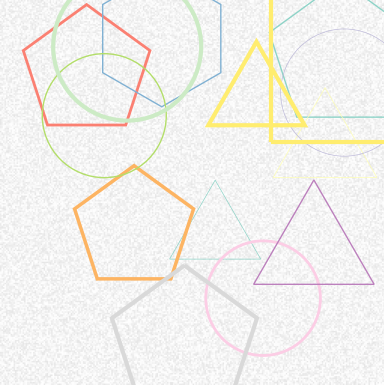[{"shape": "triangle", "thickness": 0.5, "radius": 0.68, "center": [0.559, 0.395]}, {"shape": "pentagon", "thickness": 1, "radius": 0.98, "center": [0.886, 0.855]}, {"shape": "triangle", "thickness": 0.5, "radius": 0.78, "center": [0.844, 0.617]}, {"shape": "circle", "thickness": 0.5, "radius": 0.83, "center": [0.894, 0.76]}, {"shape": "pentagon", "thickness": 2, "radius": 0.86, "center": [0.225, 0.815]}, {"shape": "hexagon", "thickness": 1, "radius": 0.89, "center": [0.42, 0.9]}, {"shape": "pentagon", "thickness": 2.5, "radius": 0.81, "center": [0.348, 0.407]}, {"shape": "circle", "thickness": 1, "radius": 0.8, "center": [0.271, 0.7]}, {"shape": "circle", "thickness": 2, "radius": 0.74, "center": [0.683, 0.226]}, {"shape": "pentagon", "thickness": 3, "radius": 0.99, "center": [0.479, 0.112]}, {"shape": "triangle", "thickness": 1, "radius": 0.9, "center": [0.815, 0.352]}, {"shape": "circle", "thickness": 3, "radius": 0.96, "center": [0.33, 0.879]}, {"shape": "square", "thickness": 3, "radius": 0.94, "center": [0.891, 0.82]}, {"shape": "triangle", "thickness": 3, "radius": 0.72, "center": [0.666, 0.747]}]